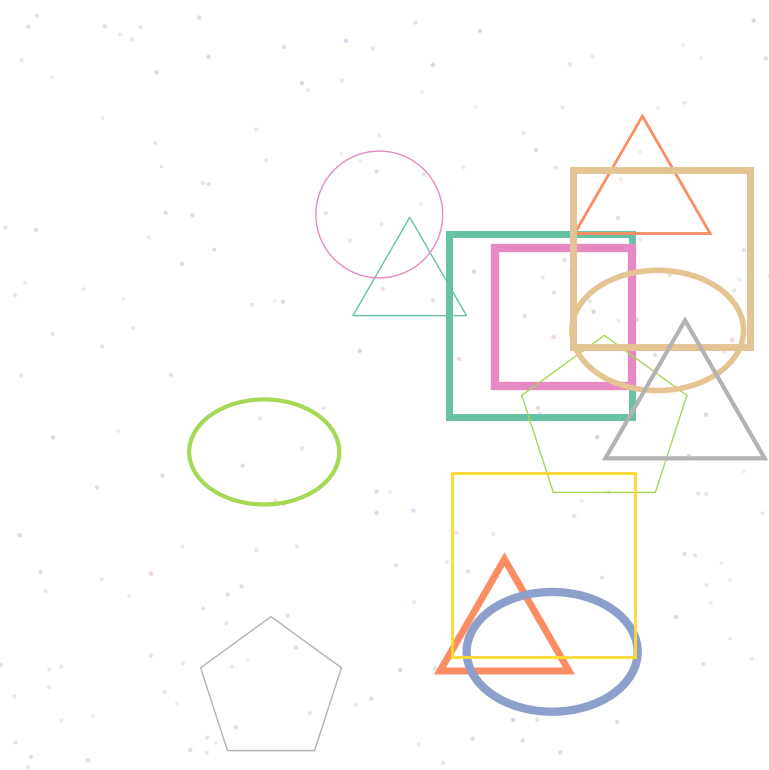[{"shape": "triangle", "thickness": 0.5, "radius": 0.43, "center": [0.532, 0.633]}, {"shape": "square", "thickness": 2.5, "radius": 0.59, "center": [0.702, 0.577]}, {"shape": "triangle", "thickness": 1, "radius": 0.51, "center": [0.834, 0.748]}, {"shape": "triangle", "thickness": 2.5, "radius": 0.48, "center": [0.655, 0.177]}, {"shape": "oval", "thickness": 3, "radius": 0.56, "center": [0.717, 0.153]}, {"shape": "square", "thickness": 3, "radius": 0.45, "center": [0.732, 0.588]}, {"shape": "circle", "thickness": 0.5, "radius": 0.41, "center": [0.493, 0.721]}, {"shape": "pentagon", "thickness": 0.5, "radius": 0.56, "center": [0.785, 0.452]}, {"shape": "oval", "thickness": 1.5, "radius": 0.49, "center": [0.343, 0.413]}, {"shape": "square", "thickness": 1, "radius": 0.6, "center": [0.706, 0.266]}, {"shape": "oval", "thickness": 2, "radius": 0.56, "center": [0.854, 0.571]}, {"shape": "square", "thickness": 2.5, "radius": 0.58, "center": [0.86, 0.664]}, {"shape": "triangle", "thickness": 1.5, "radius": 0.6, "center": [0.89, 0.464]}, {"shape": "pentagon", "thickness": 0.5, "radius": 0.48, "center": [0.352, 0.103]}]